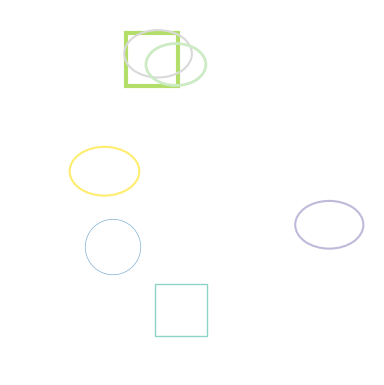[{"shape": "square", "thickness": 1, "radius": 0.34, "center": [0.47, 0.194]}, {"shape": "oval", "thickness": 1.5, "radius": 0.44, "center": [0.855, 0.416]}, {"shape": "circle", "thickness": 0.5, "radius": 0.36, "center": [0.294, 0.358]}, {"shape": "square", "thickness": 3, "radius": 0.34, "center": [0.395, 0.845]}, {"shape": "oval", "thickness": 1.5, "radius": 0.44, "center": [0.41, 0.86]}, {"shape": "oval", "thickness": 2, "radius": 0.39, "center": [0.457, 0.832]}, {"shape": "oval", "thickness": 1.5, "radius": 0.45, "center": [0.271, 0.555]}]